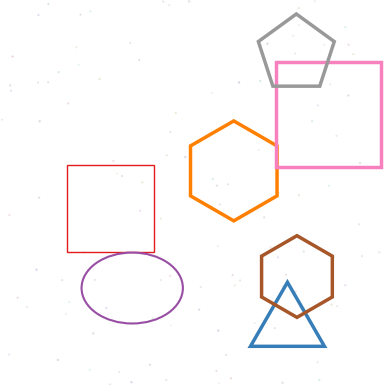[{"shape": "square", "thickness": 1, "radius": 0.57, "center": [0.287, 0.458]}, {"shape": "triangle", "thickness": 2.5, "radius": 0.55, "center": [0.747, 0.156]}, {"shape": "oval", "thickness": 1.5, "radius": 0.66, "center": [0.343, 0.252]}, {"shape": "hexagon", "thickness": 2.5, "radius": 0.65, "center": [0.607, 0.556]}, {"shape": "hexagon", "thickness": 2.5, "radius": 0.53, "center": [0.771, 0.282]}, {"shape": "square", "thickness": 2.5, "radius": 0.68, "center": [0.853, 0.702]}, {"shape": "pentagon", "thickness": 2.5, "radius": 0.52, "center": [0.77, 0.86]}]